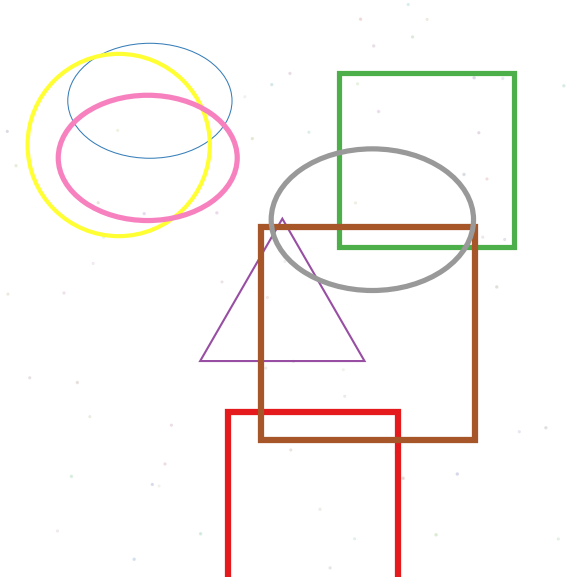[{"shape": "square", "thickness": 3, "radius": 0.74, "center": [0.542, 0.139]}, {"shape": "oval", "thickness": 0.5, "radius": 0.71, "center": [0.26, 0.825]}, {"shape": "square", "thickness": 2.5, "radius": 0.76, "center": [0.739, 0.722]}, {"shape": "triangle", "thickness": 1, "radius": 0.82, "center": [0.489, 0.456]}, {"shape": "circle", "thickness": 2, "radius": 0.79, "center": [0.206, 0.748]}, {"shape": "square", "thickness": 3, "radius": 0.92, "center": [0.637, 0.421]}, {"shape": "oval", "thickness": 2.5, "radius": 0.77, "center": [0.256, 0.726]}, {"shape": "oval", "thickness": 2.5, "radius": 0.88, "center": [0.645, 0.619]}]